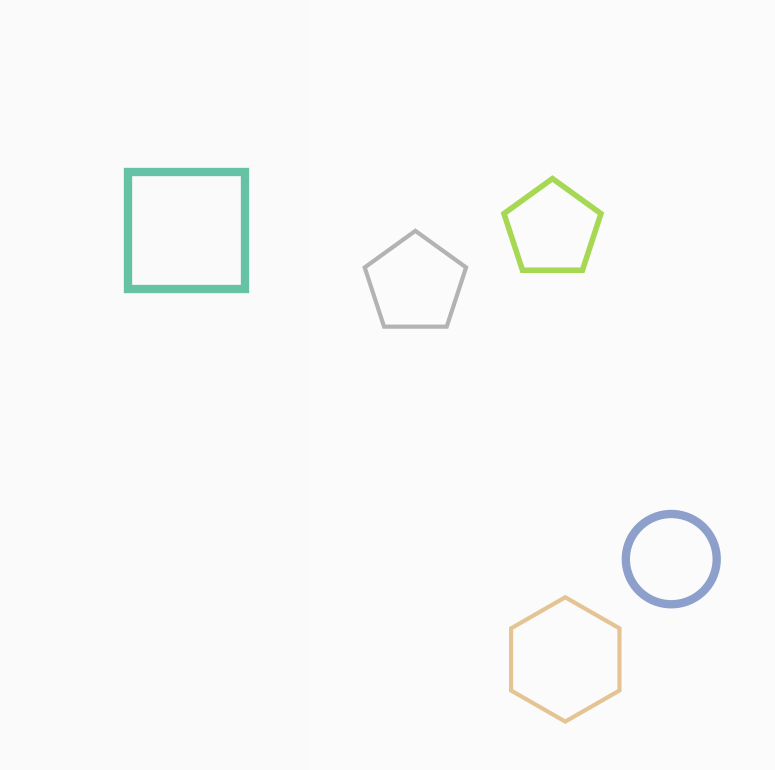[{"shape": "square", "thickness": 3, "radius": 0.38, "center": [0.241, 0.701]}, {"shape": "circle", "thickness": 3, "radius": 0.29, "center": [0.866, 0.274]}, {"shape": "pentagon", "thickness": 2, "radius": 0.33, "center": [0.713, 0.702]}, {"shape": "hexagon", "thickness": 1.5, "radius": 0.4, "center": [0.729, 0.144]}, {"shape": "pentagon", "thickness": 1.5, "radius": 0.34, "center": [0.536, 0.631]}]